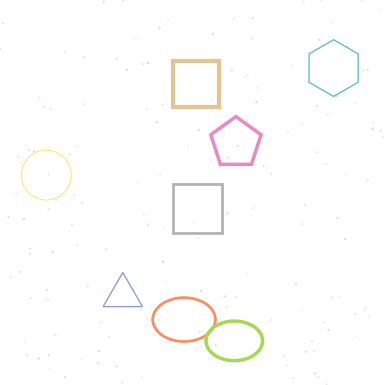[{"shape": "hexagon", "thickness": 1, "radius": 0.37, "center": [0.867, 0.823]}, {"shape": "oval", "thickness": 2, "radius": 0.41, "center": [0.478, 0.17]}, {"shape": "triangle", "thickness": 1, "radius": 0.3, "center": [0.319, 0.233]}, {"shape": "pentagon", "thickness": 2.5, "radius": 0.34, "center": [0.613, 0.629]}, {"shape": "oval", "thickness": 2.5, "radius": 0.37, "center": [0.609, 0.115]}, {"shape": "circle", "thickness": 0.5, "radius": 0.32, "center": [0.12, 0.545]}, {"shape": "square", "thickness": 3, "radius": 0.3, "center": [0.508, 0.782]}, {"shape": "square", "thickness": 2, "radius": 0.32, "center": [0.514, 0.458]}]